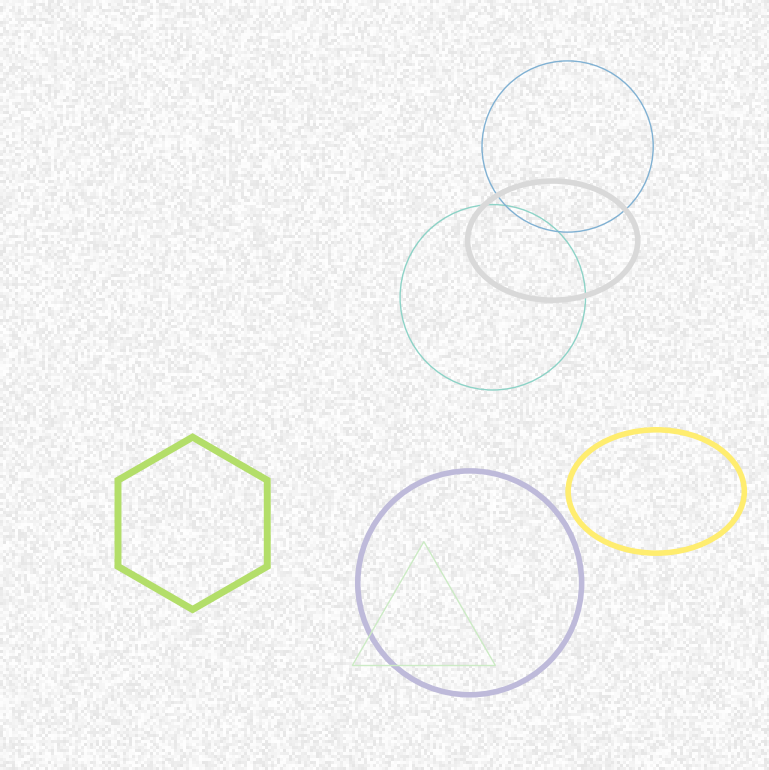[{"shape": "circle", "thickness": 0.5, "radius": 0.6, "center": [0.64, 0.614]}, {"shape": "circle", "thickness": 2, "radius": 0.73, "center": [0.61, 0.243]}, {"shape": "circle", "thickness": 0.5, "radius": 0.56, "center": [0.737, 0.81]}, {"shape": "hexagon", "thickness": 2.5, "radius": 0.56, "center": [0.25, 0.32]}, {"shape": "oval", "thickness": 2, "radius": 0.55, "center": [0.718, 0.688]}, {"shape": "triangle", "thickness": 0.5, "radius": 0.54, "center": [0.55, 0.189]}, {"shape": "oval", "thickness": 2, "radius": 0.57, "center": [0.852, 0.362]}]